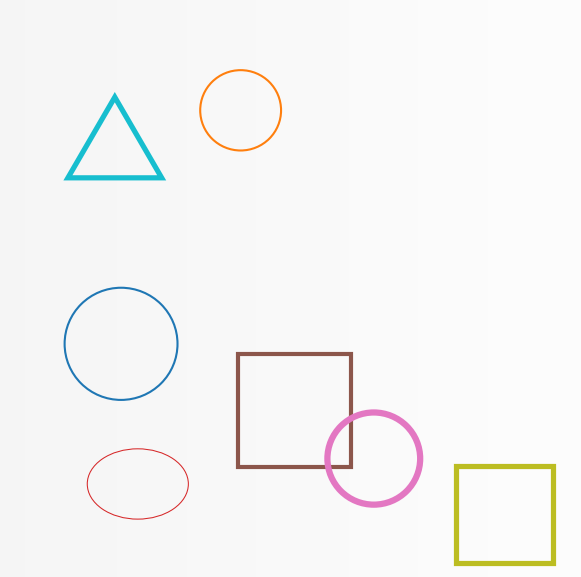[{"shape": "circle", "thickness": 1, "radius": 0.49, "center": [0.208, 0.404]}, {"shape": "circle", "thickness": 1, "radius": 0.35, "center": [0.414, 0.808]}, {"shape": "oval", "thickness": 0.5, "radius": 0.43, "center": [0.237, 0.161]}, {"shape": "square", "thickness": 2, "radius": 0.49, "center": [0.506, 0.288]}, {"shape": "circle", "thickness": 3, "radius": 0.4, "center": [0.643, 0.205]}, {"shape": "square", "thickness": 2.5, "radius": 0.42, "center": [0.868, 0.108]}, {"shape": "triangle", "thickness": 2.5, "radius": 0.47, "center": [0.197, 0.738]}]